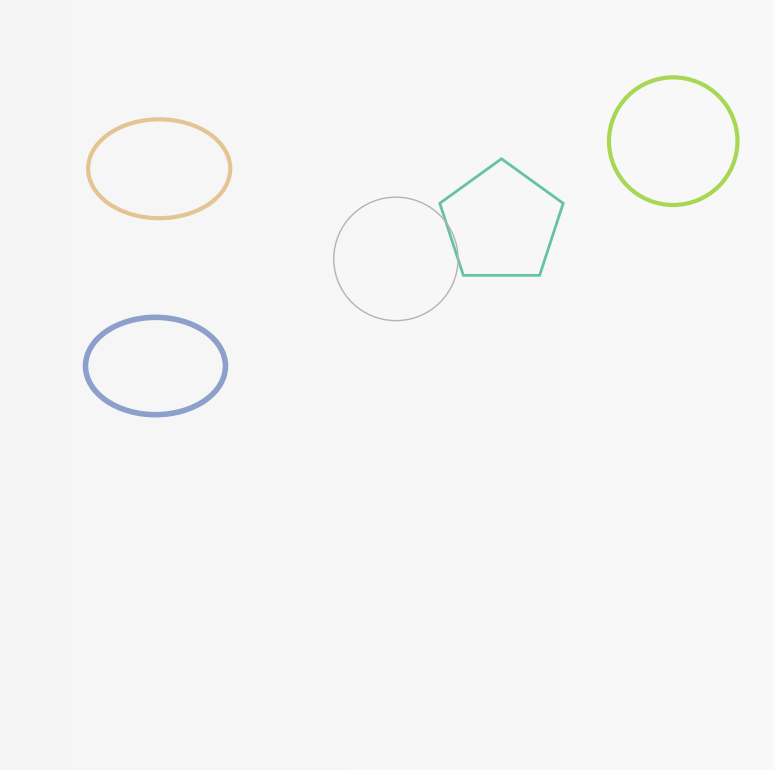[{"shape": "pentagon", "thickness": 1, "radius": 0.42, "center": [0.647, 0.71]}, {"shape": "oval", "thickness": 2, "radius": 0.45, "center": [0.201, 0.525]}, {"shape": "circle", "thickness": 1.5, "radius": 0.41, "center": [0.869, 0.817]}, {"shape": "oval", "thickness": 1.5, "radius": 0.46, "center": [0.205, 0.781]}, {"shape": "circle", "thickness": 0.5, "radius": 0.4, "center": [0.511, 0.664]}]